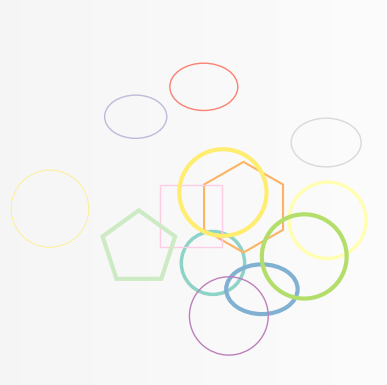[{"shape": "circle", "thickness": 2.5, "radius": 0.41, "center": [0.55, 0.317]}, {"shape": "circle", "thickness": 2.5, "radius": 0.5, "center": [0.845, 0.428]}, {"shape": "oval", "thickness": 1, "radius": 0.4, "center": [0.35, 0.697]}, {"shape": "oval", "thickness": 1, "radius": 0.44, "center": [0.526, 0.774]}, {"shape": "oval", "thickness": 3, "radius": 0.46, "center": [0.676, 0.249]}, {"shape": "hexagon", "thickness": 1.5, "radius": 0.59, "center": [0.628, 0.462]}, {"shape": "circle", "thickness": 3, "radius": 0.55, "center": [0.785, 0.334]}, {"shape": "square", "thickness": 1, "radius": 0.4, "center": [0.493, 0.44]}, {"shape": "oval", "thickness": 1, "radius": 0.45, "center": [0.842, 0.63]}, {"shape": "circle", "thickness": 1, "radius": 0.51, "center": [0.591, 0.179]}, {"shape": "pentagon", "thickness": 3, "radius": 0.49, "center": [0.358, 0.355]}, {"shape": "circle", "thickness": 3, "radius": 0.56, "center": [0.575, 0.5]}, {"shape": "circle", "thickness": 0.5, "radius": 0.5, "center": [0.129, 0.458]}]